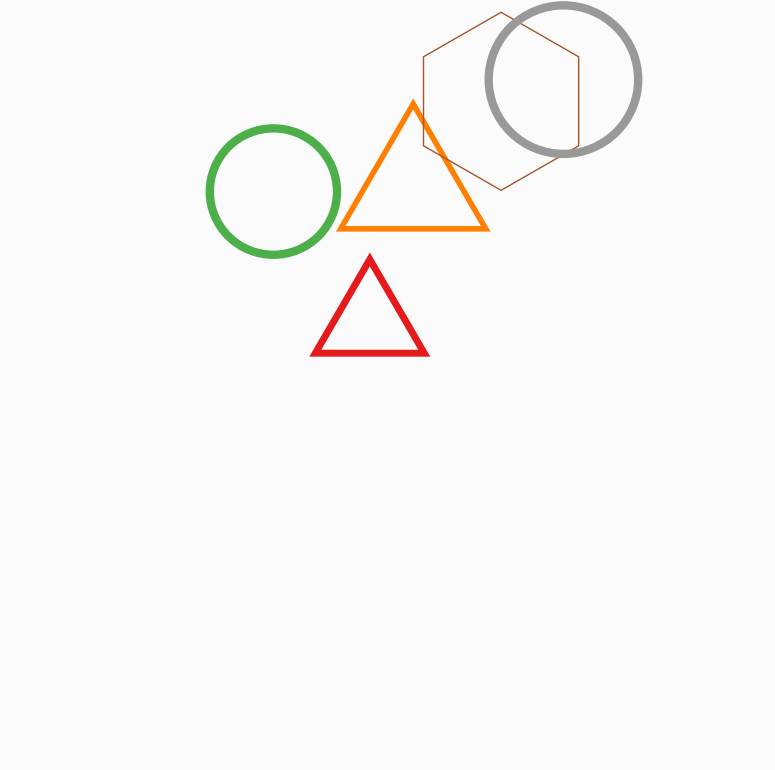[{"shape": "triangle", "thickness": 2.5, "radius": 0.41, "center": [0.477, 0.582]}, {"shape": "circle", "thickness": 3, "radius": 0.41, "center": [0.353, 0.751]}, {"shape": "triangle", "thickness": 2, "radius": 0.54, "center": [0.533, 0.757]}, {"shape": "hexagon", "thickness": 0.5, "radius": 0.58, "center": [0.647, 0.868]}, {"shape": "circle", "thickness": 3, "radius": 0.48, "center": [0.727, 0.897]}]